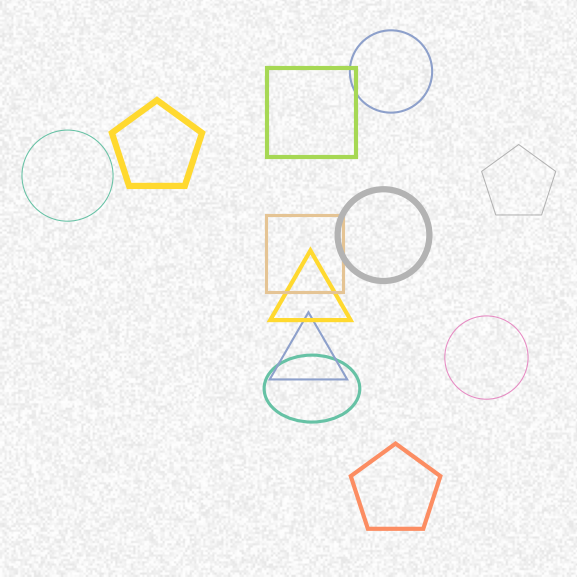[{"shape": "oval", "thickness": 1.5, "radius": 0.41, "center": [0.54, 0.326]}, {"shape": "circle", "thickness": 0.5, "radius": 0.39, "center": [0.117, 0.695]}, {"shape": "pentagon", "thickness": 2, "radius": 0.41, "center": [0.685, 0.149]}, {"shape": "triangle", "thickness": 1, "radius": 0.39, "center": [0.534, 0.381]}, {"shape": "circle", "thickness": 1, "radius": 0.36, "center": [0.677, 0.875]}, {"shape": "circle", "thickness": 0.5, "radius": 0.36, "center": [0.842, 0.38]}, {"shape": "square", "thickness": 2, "radius": 0.39, "center": [0.54, 0.804]}, {"shape": "pentagon", "thickness": 3, "radius": 0.41, "center": [0.272, 0.744]}, {"shape": "triangle", "thickness": 2, "radius": 0.4, "center": [0.538, 0.485]}, {"shape": "square", "thickness": 1.5, "radius": 0.33, "center": [0.528, 0.56]}, {"shape": "circle", "thickness": 3, "radius": 0.4, "center": [0.664, 0.592]}, {"shape": "pentagon", "thickness": 0.5, "radius": 0.34, "center": [0.898, 0.681]}]